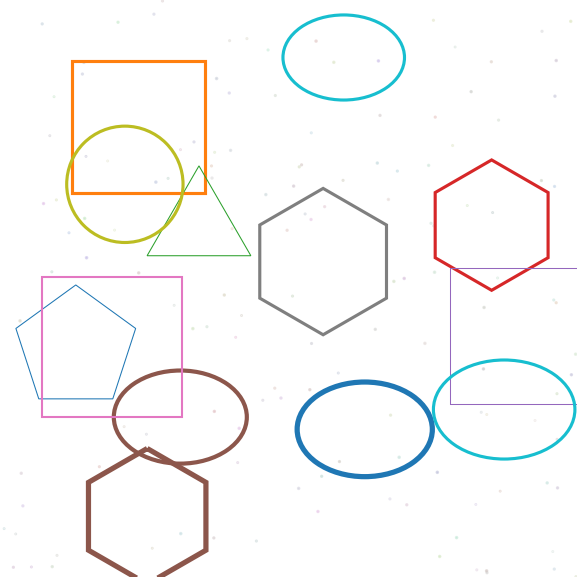[{"shape": "oval", "thickness": 2.5, "radius": 0.59, "center": [0.632, 0.256]}, {"shape": "pentagon", "thickness": 0.5, "radius": 0.55, "center": [0.131, 0.397]}, {"shape": "square", "thickness": 1.5, "radius": 0.57, "center": [0.24, 0.78]}, {"shape": "triangle", "thickness": 0.5, "radius": 0.52, "center": [0.345, 0.608]}, {"shape": "hexagon", "thickness": 1.5, "radius": 0.56, "center": [0.851, 0.609]}, {"shape": "square", "thickness": 0.5, "radius": 0.59, "center": [0.896, 0.417]}, {"shape": "hexagon", "thickness": 2.5, "radius": 0.59, "center": [0.255, 0.105]}, {"shape": "oval", "thickness": 2, "radius": 0.58, "center": [0.312, 0.277]}, {"shape": "square", "thickness": 1, "radius": 0.61, "center": [0.194, 0.398]}, {"shape": "hexagon", "thickness": 1.5, "radius": 0.63, "center": [0.56, 0.546]}, {"shape": "circle", "thickness": 1.5, "radius": 0.5, "center": [0.216, 0.68]}, {"shape": "oval", "thickness": 1.5, "radius": 0.61, "center": [0.873, 0.29]}, {"shape": "oval", "thickness": 1.5, "radius": 0.53, "center": [0.595, 0.9]}]